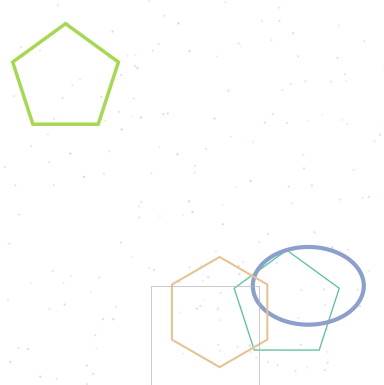[{"shape": "pentagon", "thickness": 1, "radius": 0.72, "center": [0.745, 0.207]}, {"shape": "oval", "thickness": 3, "radius": 0.72, "center": [0.801, 0.258]}, {"shape": "pentagon", "thickness": 2.5, "radius": 0.72, "center": [0.17, 0.794]}, {"shape": "hexagon", "thickness": 1.5, "radius": 0.72, "center": [0.57, 0.189]}, {"shape": "square", "thickness": 0.5, "radius": 0.7, "center": [0.533, 0.118]}]